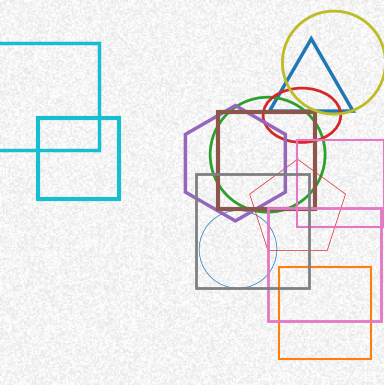[{"shape": "circle", "thickness": 0.5, "radius": 0.5, "center": [0.618, 0.352]}, {"shape": "triangle", "thickness": 2.5, "radius": 0.63, "center": [0.808, 0.774]}, {"shape": "square", "thickness": 1.5, "radius": 0.6, "center": [0.845, 0.188]}, {"shape": "circle", "thickness": 2, "radius": 0.75, "center": [0.695, 0.598]}, {"shape": "oval", "thickness": 2, "radius": 0.5, "center": [0.784, 0.701]}, {"shape": "pentagon", "thickness": 0.5, "radius": 0.65, "center": [0.773, 0.455]}, {"shape": "hexagon", "thickness": 2.5, "radius": 0.75, "center": [0.611, 0.576]}, {"shape": "square", "thickness": 3, "radius": 0.63, "center": [0.692, 0.583]}, {"shape": "square", "thickness": 2, "radius": 0.73, "center": [0.843, 0.313]}, {"shape": "square", "thickness": 1.5, "radius": 0.57, "center": [0.885, 0.522]}, {"shape": "square", "thickness": 2, "radius": 0.74, "center": [0.656, 0.4]}, {"shape": "circle", "thickness": 2, "radius": 0.67, "center": [0.867, 0.837]}, {"shape": "square", "thickness": 3, "radius": 0.53, "center": [0.204, 0.588]}, {"shape": "square", "thickness": 2.5, "radius": 0.69, "center": [0.12, 0.75]}]